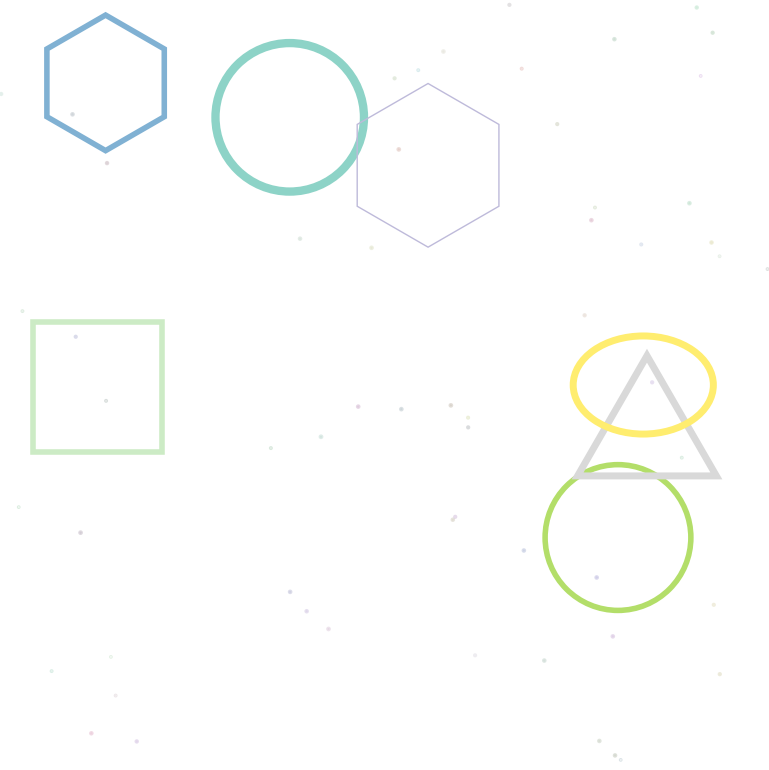[{"shape": "circle", "thickness": 3, "radius": 0.48, "center": [0.376, 0.848]}, {"shape": "hexagon", "thickness": 0.5, "radius": 0.53, "center": [0.556, 0.785]}, {"shape": "hexagon", "thickness": 2, "radius": 0.44, "center": [0.137, 0.892]}, {"shape": "circle", "thickness": 2, "radius": 0.47, "center": [0.803, 0.302]}, {"shape": "triangle", "thickness": 2.5, "radius": 0.52, "center": [0.84, 0.434]}, {"shape": "square", "thickness": 2, "radius": 0.42, "center": [0.127, 0.498]}, {"shape": "oval", "thickness": 2.5, "radius": 0.46, "center": [0.835, 0.5]}]